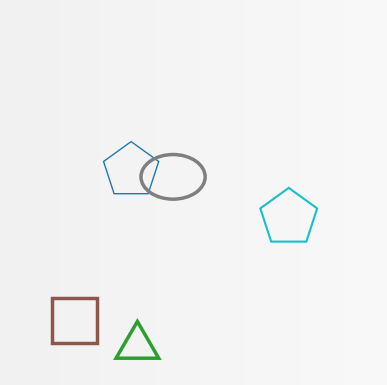[{"shape": "pentagon", "thickness": 1, "radius": 0.37, "center": [0.338, 0.557]}, {"shape": "triangle", "thickness": 2.5, "radius": 0.32, "center": [0.355, 0.101]}, {"shape": "square", "thickness": 2.5, "radius": 0.29, "center": [0.192, 0.168]}, {"shape": "oval", "thickness": 2.5, "radius": 0.41, "center": [0.447, 0.541]}, {"shape": "pentagon", "thickness": 1.5, "radius": 0.39, "center": [0.745, 0.435]}]